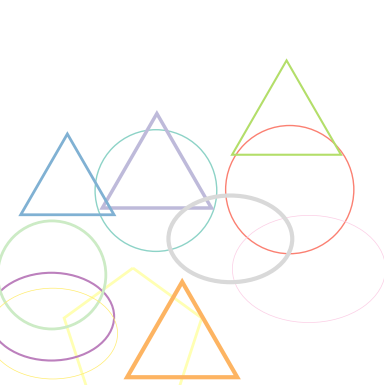[{"shape": "circle", "thickness": 1, "radius": 0.79, "center": [0.405, 0.505]}, {"shape": "pentagon", "thickness": 2, "radius": 0.94, "center": [0.345, 0.116]}, {"shape": "triangle", "thickness": 2.5, "radius": 0.82, "center": [0.407, 0.542]}, {"shape": "circle", "thickness": 1, "radius": 0.83, "center": [0.753, 0.507]}, {"shape": "triangle", "thickness": 2, "radius": 0.7, "center": [0.175, 0.512]}, {"shape": "triangle", "thickness": 3, "radius": 0.83, "center": [0.473, 0.103]}, {"shape": "triangle", "thickness": 1.5, "radius": 0.82, "center": [0.744, 0.68]}, {"shape": "oval", "thickness": 0.5, "radius": 0.99, "center": [0.802, 0.301]}, {"shape": "oval", "thickness": 3, "radius": 0.8, "center": [0.598, 0.38]}, {"shape": "oval", "thickness": 1.5, "radius": 0.81, "center": [0.134, 0.178]}, {"shape": "circle", "thickness": 2, "radius": 0.7, "center": [0.135, 0.286]}, {"shape": "oval", "thickness": 0.5, "radius": 0.84, "center": [0.137, 0.134]}]